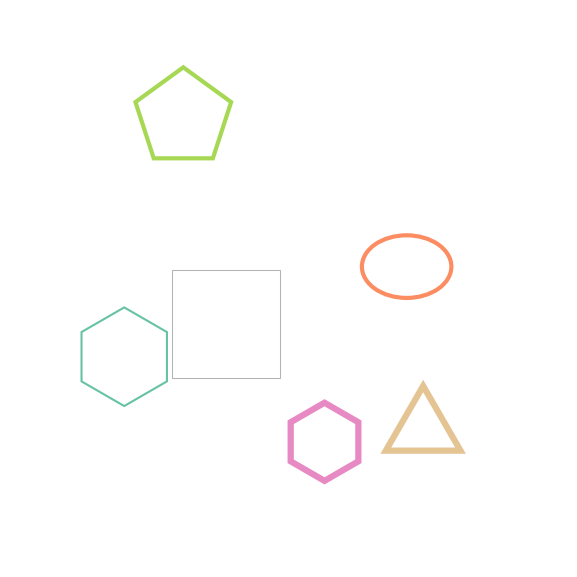[{"shape": "hexagon", "thickness": 1, "radius": 0.43, "center": [0.215, 0.381]}, {"shape": "oval", "thickness": 2, "radius": 0.39, "center": [0.704, 0.537]}, {"shape": "hexagon", "thickness": 3, "radius": 0.34, "center": [0.562, 0.234]}, {"shape": "pentagon", "thickness": 2, "radius": 0.44, "center": [0.317, 0.795]}, {"shape": "triangle", "thickness": 3, "radius": 0.37, "center": [0.733, 0.256]}, {"shape": "square", "thickness": 0.5, "radius": 0.47, "center": [0.391, 0.438]}]